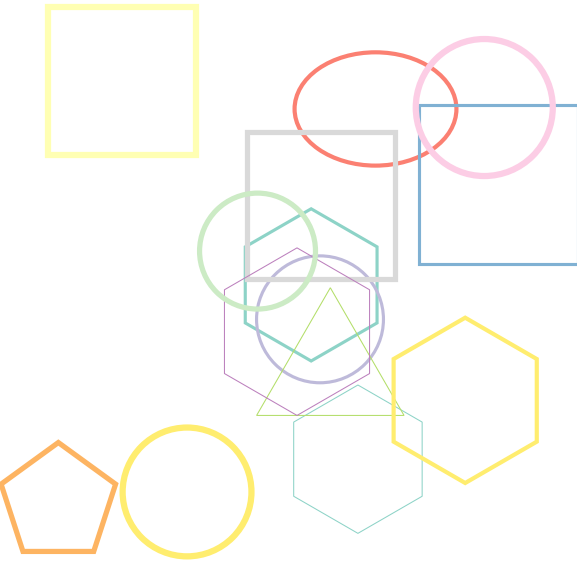[{"shape": "hexagon", "thickness": 1.5, "radius": 0.66, "center": [0.539, 0.506]}, {"shape": "hexagon", "thickness": 0.5, "radius": 0.64, "center": [0.62, 0.204]}, {"shape": "square", "thickness": 3, "radius": 0.64, "center": [0.211, 0.859]}, {"shape": "circle", "thickness": 1.5, "radius": 0.55, "center": [0.554, 0.446]}, {"shape": "oval", "thickness": 2, "radius": 0.7, "center": [0.65, 0.81]}, {"shape": "square", "thickness": 1.5, "radius": 0.69, "center": [0.863, 0.679]}, {"shape": "pentagon", "thickness": 2.5, "radius": 0.52, "center": [0.101, 0.129]}, {"shape": "triangle", "thickness": 0.5, "radius": 0.74, "center": [0.572, 0.353]}, {"shape": "circle", "thickness": 3, "radius": 0.59, "center": [0.839, 0.813]}, {"shape": "square", "thickness": 2.5, "radius": 0.64, "center": [0.556, 0.643]}, {"shape": "hexagon", "thickness": 0.5, "radius": 0.73, "center": [0.514, 0.425]}, {"shape": "circle", "thickness": 2.5, "radius": 0.5, "center": [0.446, 0.564]}, {"shape": "circle", "thickness": 3, "radius": 0.56, "center": [0.324, 0.147]}, {"shape": "hexagon", "thickness": 2, "radius": 0.72, "center": [0.806, 0.306]}]